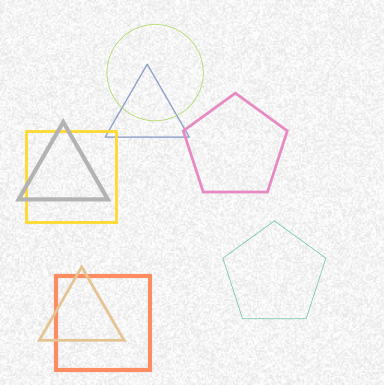[{"shape": "pentagon", "thickness": 0.5, "radius": 0.7, "center": [0.713, 0.286]}, {"shape": "square", "thickness": 3, "radius": 0.61, "center": [0.267, 0.16]}, {"shape": "triangle", "thickness": 1, "radius": 0.63, "center": [0.382, 0.707]}, {"shape": "pentagon", "thickness": 2, "radius": 0.71, "center": [0.611, 0.616]}, {"shape": "circle", "thickness": 0.5, "radius": 0.63, "center": [0.403, 0.811]}, {"shape": "square", "thickness": 2, "radius": 0.59, "center": [0.184, 0.542]}, {"shape": "triangle", "thickness": 2, "radius": 0.64, "center": [0.212, 0.18]}, {"shape": "triangle", "thickness": 3, "radius": 0.67, "center": [0.164, 0.549]}]